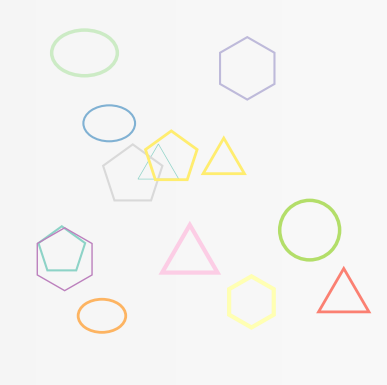[{"shape": "triangle", "thickness": 0.5, "radius": 0.3, "center": [0.409, 0.565]}, {"shape": "pentagon", "thickness": 1.5, "radius": 0.32, "center": [0.159, 0.349]}, {"shape": "hexagon", "thickness": 3, "radius": 0.33, "center": [0.649, 0.216]}, {"shape": "hexagon", "thickness": 1.5, "radius": 0.41, "center": [0.638, 0.822]}, {"shape": "triangle", "thickness": 2, "radius": 0.38, "center": [0.887, 0.227]}, {"shape": "oval", "thickness": 1.5, "radius": 0.33, "center": [0.282, 0.68]}, {"shape": "oval", "thickness": 2, "radius": 0.31, "center": [0.263, 0.18]}, {"shape": "circle", "thickness": 2.5, "radius": 0.39, "center": [0.799, 0.402]}, {"shape": "triangle", "thickness": 3, "radius": 0.41, "center": [0.49, 0.333]}, {"shape": "pentagon", "thickness": 1.5, "radius": 0.4, "center": [0.343, 0.545]}, {"shape": "hexagon", "thickness": 1, "radius": 0.41, "center": [0.167, 0.327]}, {"shape": "oval", "thickness": 2.5, "radius": 0.42, "center": [0.218, 0.863]}, {"shape": "pentagon", "thickness": 2, "radius": 0.35, "center": [0.442, 0.59]}, {"shape": "triangle", "thickness": 2, "radius": 0.31, "center": [0.577, 0.58]}]